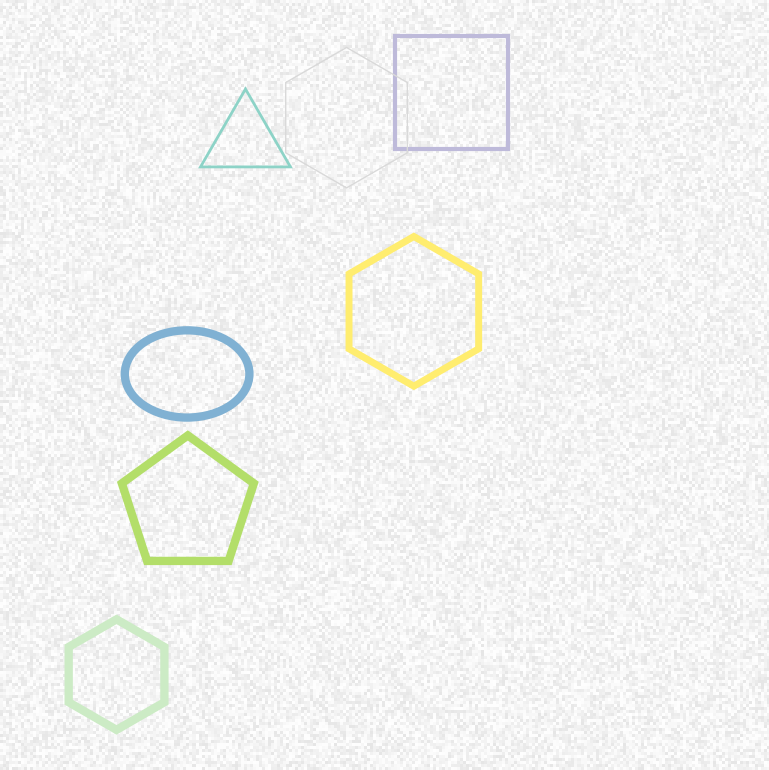[{"shape": "triangle", "thickness": 1, "radius": 0.34, "center": [0.319, 0.817]}, {"shape": "square", "thickness": 1.5, "radius": 0.37, "center": [0.587, 0.88]}, {"shape": "oval", "thickness": 3, "radius": 0.4, "center": [0.243, 0.514]}, {"shape": "pentagon", "thickness": 3, "radius": 0.45, "center": [0.244, 0.344]}, {"shape": "hexagon", "thickness": 0.5, "radius": 0.46, "center": [0.45, 0.847]}, {"shape": "hexagon", "thickness": 3, "radius": 0.36, "center": [0.151, 0.124]}, {"shape": "hexagon", "thickness": 2.5, "radius": 0.49, "center": [0.537, 0.596]}]